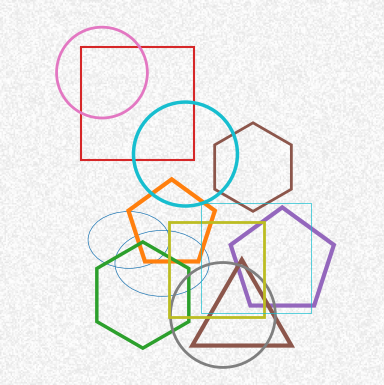[{"shape": "oval", "thickness": 0.5, "radius": 0.61, "center": [0.421, 0.316]}, {"shape": "oval", "thickness": 0.5, "radius": 0.53, "center": [0.334, 0.377]}, {"shape": "pentagon", "thickness": 3, "radius": 0.59, "center": [0.446, 0.416]}, {"shape": "hexagon", "thickness": 2.5, "radius": 0.69, "center": [0.371, 0.234]}, {"shape": "square", "thickness": 1.5, "radius": 0.73, "center": [0.357, 0.731]}, {"shape": "pentagon", "thickness": 3, "radius": 0.7, "center": [0.733, 0.32]}, {"shape": "hexagon", "thickness": 2, "radius": 0.57, "center": [0.657, 0.566]}, {"shape": "triangle", "thickness": 3, "radius": 0.74, "center": [0.628, 0.177]}, {"shape": "circle", "thickness": 2, "radius": 0.59, "center": [0.265, 0.811]}, {"shape": "circle", "thickness": 2, "radius": 0.68, "center": [0.579, 0.182]}, {"shape": "square", "thickness": 2, "radius": 0.62, "center": [0.563, 0.3]}, {"shape": "square", "thickness": 0.5, "radius": 0.71, "center": [0.666, 0.329]}, {"shape": "circle", "thickness": 2.5, "radius": 0.67, "center": [0.482, 0.6]}]